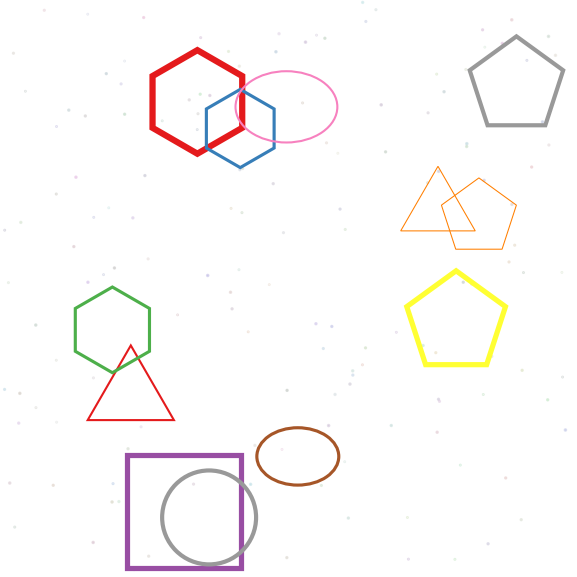[{"shape": "hexagon", "thickness": 3, "radius": 0.45, "center": [0.342, 0.823]}, {"shape": "triangle", "thickness": 1, "radius": 0.43, "center": [0.227, 0.315]}, {"shape": "hexagon", "thickness": 1.5, "radius": 0.34, "center": [0.416, 0.777]}, {"shape": "hexagon", "thickness": 1.5, "radius": 0.37, "center": [0.195, 0.428]}, {"shape": "square", "thickness": 2.5, "radius": 0.49, "center": [0.319, 0.114]}, {"shape": "pentagon", "thickness": 0.5, "radius": 0.34, "center": [0.829, 0.623]}, {"shape": "triangle", "thickness": 0.5, "radius": 0.37, "center": [0.758, 0.637]}, {"shape": "pentagon", "thickness": 2.5, "radius": 0.45, "center": [0.79, 0.44]}, {"shape": "oval", "thickness": 1.5, "radius": 0.35, "center": [0.516, 0.209]}, {"shape": "oval", "thickness": 1, "radius": 0.44, "center": [0.496, 0.814]}, {"shape": "pentagon", "thickness": 2, "radius": 0.43, "center": [0.894, 0.851]}, {"shape": "circle", "thickness": 2, "radius": 0.41, "center": [0.362, 0.103]}]